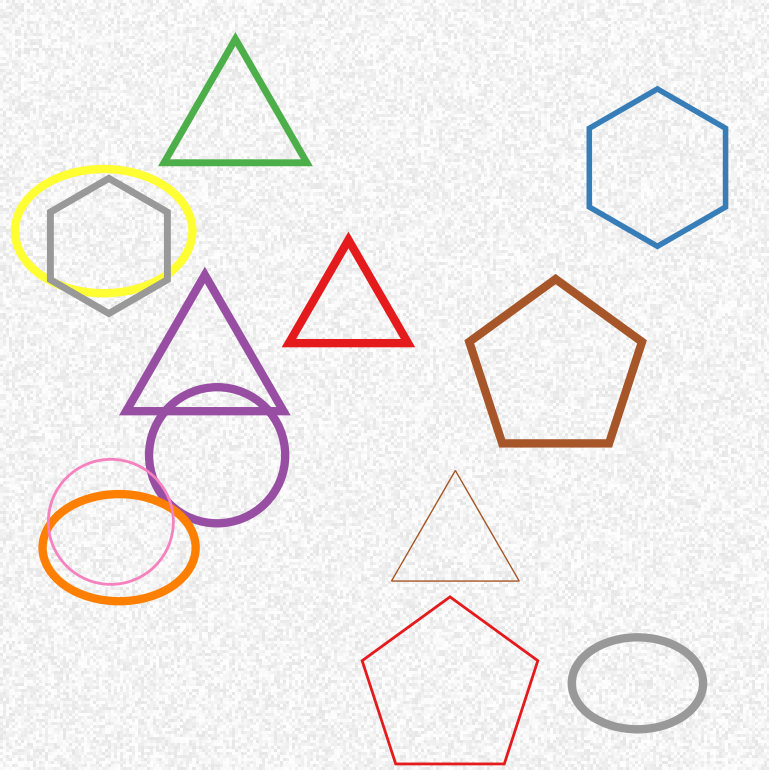[{"shape": "triangle", "thickness": 3, "radius": 0.45, "center": [0.453, 0.599]}, {"shape": "pentagon", "thickness": 1, "radius": 0.6, "center": [0.584, 0.105]}, {"shape": "hexagon", "thickness": 2, "radius": 0.51, "center": [0.854, 0.782]}, {"shape": "triangle", "thickness": 2.5, "radius": 0.54, "center": [0.306, 0.842]}, {"shape": "triangle", "thickness": 3, "radius": 0.59, "center": [0.266, 0.525]}, {"shape": "circle", "thickness": 3, "radius": 0.44, "center": [0.282, 0.409]}, {"shape": "oval", "thickness": 3, "radius": 0.5, "center": [0.155, 0.289]}, {"shape": "oval", "thickness": 3, "radius": 0.58, "center": [0.135, 0.7]}, {"shape": "triangle", "thickness": 0.5, "radius": 0.48, "center": [0.591, 0.293]}, {"shape": "pentagon", "thickness": 3, "radius": 0.59, "center": [0.722, 0.52]}, {"shape": "circle", "thickness": 1, "radius": 0.41, "center": [0.144, 0.322]}, {"shape": "hexagon", "thickness": 2.5, "radius": 0.44, "center": [0.141, 0.681]}, {"shape": "oval", "thickness": 3, "radius": 0.43, "center": [0.828, 0.113]}]